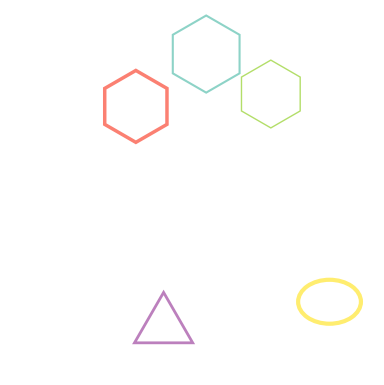[{"shape": "hexagon", "thickness": 1.5, "radius": 0.5, "center": [0.536, 0.86]}, {"shape": "hexagon", "thickness": 2.5, "radius": 0.47, "center": [0.353, 0.724]}, {"shape": "hexagon", "thickness": 1, "radius": 0.44, "center": [0.703, 0.756]}, {"shape": "triangle", "thickness": 2, "radius": 0.44, "center": [0.425, 0.153]}, {"shape": "oval", "thickness": 3, "radius": 0.41, "center": [0.856, 0.216]}]